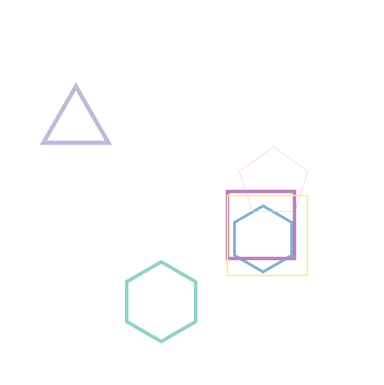[{"shape": "hexagon", "thickness": 2.5, "radius": 0.52, "center": [0.419, 0.216]}, {"shape": "triangle", "thickness": 3, "radius": 0.49, "center": [0.197, 0.678]}, {"shape": "hexagon", "thickness": 2, "radius": 0.43, "center": [0.683, 0.38]}, {"shape": "pentagon", "thickness": 0.5, "radius": 0.47, "center": [0.711, 0.526]}, {"shape": "square", "thickness": 2.5, "radius": 0.43, "center": [0.677, 0.417]}, {"shape": "square", "thickness": 1, "radius": 0.52, "center": [0.694, 0.389]}]